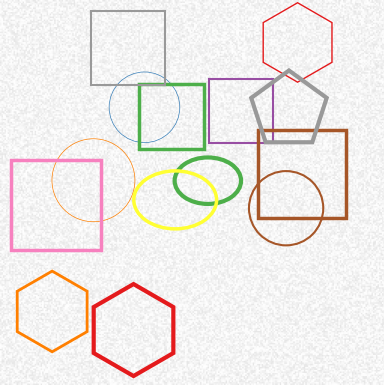[{"shape": "hexagon", "thickness": 3, "radius": 0.6, "center": [0.347, 0.143]}, {"shape": "hexagon", "thickness": 1, "radius": 0.52, "center": [0.773, 0.89]}, {"shape": "circle", "thickness": 0.5, "radius": 0.46, "center": [0.375, 0.721]}, {"shape": "square", "thickness": 2.5, "radius": 0.42, "center": [0.446, 0.697]}, {"shape": "oval", "thickness": 3, "radius": 0.43, "center": [0.54, 0.531]}, {"shape": "square", "thickness": 1.5, "radius": 0.42, "center": [0.627, 0.712]}, {"shape": "hexagon", "thickness": 2, "radius": 0.52, "center": [0.135, 0.191]}, {"shape": "circle", "thickness": 0.5, "radius": 0.54, "center": [0.243, 0.532]}, {"shape": "oval", "thickness": 2.5, "radius": 0.54, "center": [0.455, 0.481]}, {"shape": "circle", "thickness": 1.5, "radius": 0.48, "center": [0.743, 0.459]}, {"shape": "square", "thickness": 2.5, "radius": 0.57, "center": [0.785, 0.547]}, {"shape": "square", "thickness": 2.5, "radius": 0.58, "center": [0.145, 0.468]}, {"shape": "square", "thickness": 1.5, "radius": 0.48, "center": [0.332, 0.876]}, {"shape": "pentagon", "thickness": 3, "radius": 0.52, "center": [0.751, 0.714]}]